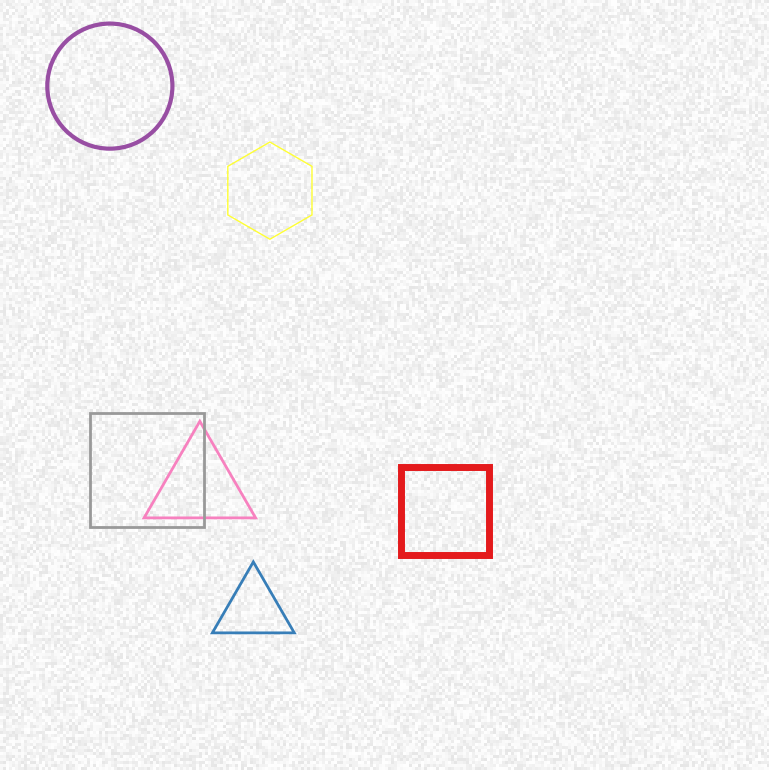[{"shape": "square", "thickness": 2.5, "radius": 0.29, "center": [0.578, 0.336]}, {"shape": "triangle", "thickness": 1, "radius": 0.31, "center": [0.329, 0.209]}, {"shape": "circle", "thickness": 1.5, "radius": 0.41, "center": [0.143, 0.888]}, {"shape": "hexagon", "thickness": 0.5, "radius": 0.32, "center": [0.351, 0.752]}, {"shape": "triangle", "thickness": 1, "radius": 0.42, "center": [0.26, 0.369]}, {"shape": "square", "thickness": 1, "radius": 0.37, "center": [0.19, 0.389]}]